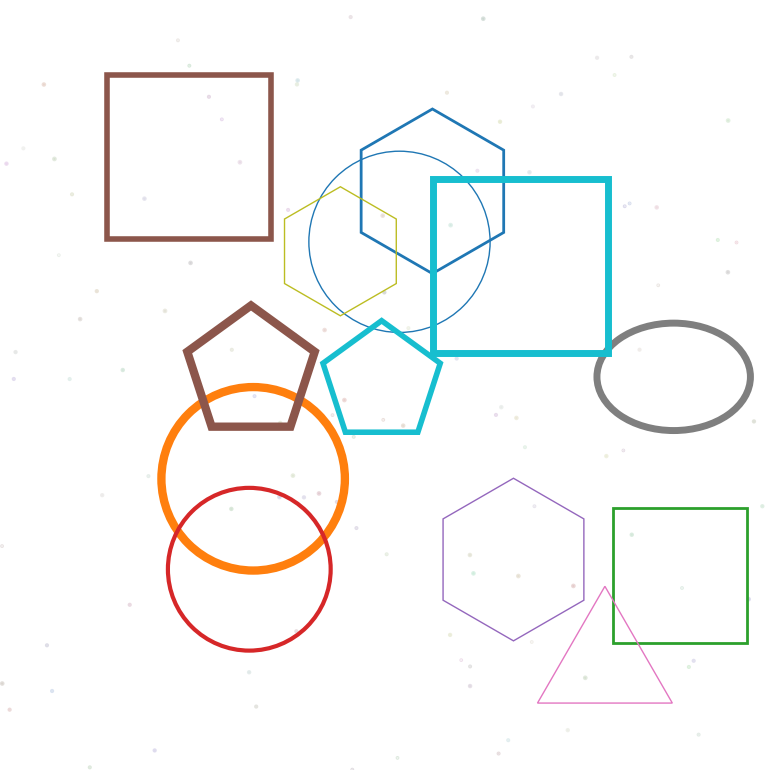[{"shape": "hexagon", "thickness": 1, "radius": 0.53, "center": [0.562, 0.752]}, {"shape": "circle", "thickness": 0.5, "radius": 0.59, "center": [0.519, 0.686]}, {"shape": "circle", "thickness": 3, "radius": 0.6, "center": [0.329, 0.378]}, {"shape": "square", "thickness": 1, "radius": 0.44, "center": [0.883, 0.253]}, {"shape": "circle", "thickness": 1.5, "radius": 0.53, "center": [0.324, 0.261]}, {"shape": "hexagon", "thickness": 0.5, "radius": 0.53, "center": [0.667, 0.273]}, {"shape": "square", "thickness": 2, "radius": 0.53, "center": [0.246, 0.796]}, {"shape": "pentagon", "thickness": 3, "radius": 0.44, "center": [0.326, 0.516]}, {"shape": "triangle", "thickness": 0.5, "radius": 0.51, "center": [0.786, 0.137]}, {"shape": "oval", "thickness": 2.5, "radius": 0.5, "center": [0.875, 0.511]}, {"shape": "hexagon", "thickness": 0.5, "radius": 0.42, "center": [0.442, 0.674]}, {"shape": "pentagon", "thickness": 2, "radius": 0.4, "center": [0.496, 0.503]}, {"shape": "square", "thickness": 2.5, "radius": 0.57, "center": [0.676, 0.655]}]